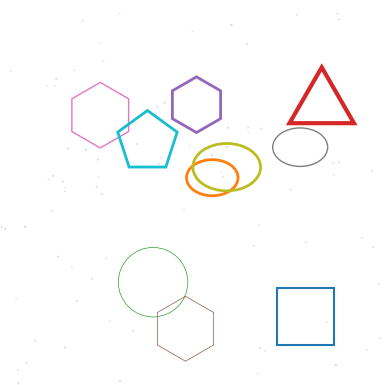[{"shape": "square", "thickness": 1.5, "radius": 0.37, "center": [0.794, 0.177]}, {"shape": "oval", "thickness": 2, "radius": 0.33, "center": [0.551, 0.538]}, {"shape": "circle", "thickness": 0.5, "radius": 0.45, "center": [0.398, 0.267]}, {"shape": "triangle", "thickness": 3, "radius": 0.48, "center": [0.836, 0.728]}, {"shape": "hexagon", "thickness": 2, "radius": 0.36, "center": [0.51, 0.728]}, {"shape": "hexagon", "thickness": 0.5, "radius": 0.42, "center": [0.482, 0.146]}, {"shape": "hexagon", "thickness": 1, "radius": 0.43, "center": [0.26, 0.701]}, {"shape": "oval", "thickness": 1, "radius": 0.36, "center": [0.78, 0.618]}, {"shape": "oval", "thickness": 2, "radius": 0.44, "center": [0.589, 0.566]}, {"shape": "pentagon", "thickness": 2, "radius": 0.41, "center": [0.383, 0.632]}]